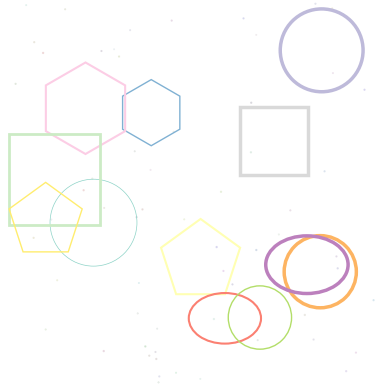[{"shape": "circle", "thickness": 0.5, "radius": 0.56, "center": [0.243, 0.422]}, {"shape": "pentagon", "thickness": 1.5, "radius": 0.54, "center": [0.521, 0.323]}, {"shape": "circle", "thickness": 2.5, "radius": 0.54, "center": [0.835, 0.869]}, {"shape": "oval", "thickness": 1.5, "radius": 0.47, "center": [0.584, 0.173]}, {"shape": "hexagon", "thickness": 1, "radius": 0.43, "center": [0.393, 0.707]}, {"shape": "circle", "thickness": 2.5, "radius": 0.47, "center": [0.832, 0.294]}, {"shape": "circle", "thickness": 1, "radius": 0.41, "center": [0.675, 0.175]}, {"shape": "hexagon", "thickness": 1.5, "radius": 0.59, "center": [0.222, 0.719]}, {"shape": "square", "thickness": 2.5, "radius": 0.44, "center": [0.71, 0.634]}, {"shape": "oval", "thickness": 2.5, "radius": 0.53, "center": [0.797, 0.313]}, {"shape": "square", "thickness": 2, "radius": 0.59, "center": [0.141, 0.533]}, {"shape": "pentagon", "thickness": 1, "radius": 0.5, "center": [0.119, 0.427]}]